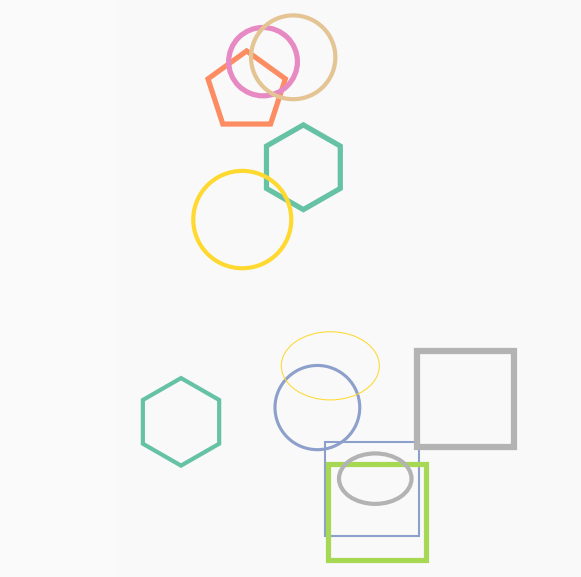[{"shape": "hexagon", "thickness": 2.5, "radius": 0.37, "center": [0.522, 0.71]}, {"shape": "hexagon", "thickness": 2, "radius": 0.38, "center": [0.311, 0.269]}, {"shape": "pentagon", "thickness": 2.5, "radius": 0.35, "center": [0.424, 0.841]}, {"shape": "square", "thickness": 1, "radius": 0.41, "center": [0.64, 0.153]}, {"shape": "circle", "thickness": 1.5, "radius": 0.36, "center": [0.546, 0.293]}, {"shape": "circle", "thickness": 2.5, "radius": 0.3, "center": [0.453, 0.892]}, {"shape": "square", "thickness": 2.5, "radius": 0.42, "center": [0.648, 0.113]}, {"shape": "circle", "thickness": 2, "radius": 0.42, "center": [0.417, 0.619]}, {"shape": "oval", "thickness": 0.5, "radius": 0.42, "center": [0.568, 0.366]}, {"shape": "circle", "thickness": 2, "radius": 0.36, "center": [0.504, 0.9]}, {"shape": "square", "thickness": 3, "radius": 0.42, "center": [0.801, 0.308]}, {"shape": "oval", "thickness": 2, "radius": 0.31, "center": [0.646, 0.17]}]